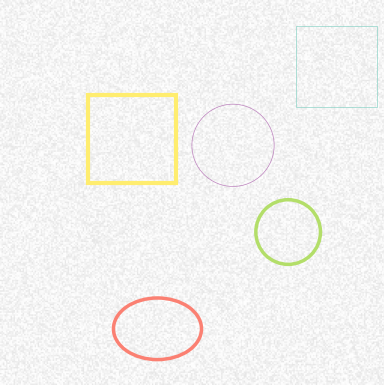[{"shape": "square", "thickness": 0.5, "radius": 0.53, "center": [0.873, 0.826]}, {"shape": "oval", "thickness": 2.5, "radius": 0.57, "center": [0.409, 0.146]}, {"shape": "circle", "thickness": 2.5, "radius": 0.42, "center": [0.748, 0.397]}, {"shape": "circle", "thickness": 0.5, "radius": 0.53, "center": [0.605, 0.623]}, {"shape": "square", "thickness": 3, "radius": 0.57, "center": [0.343, 0.64]}]